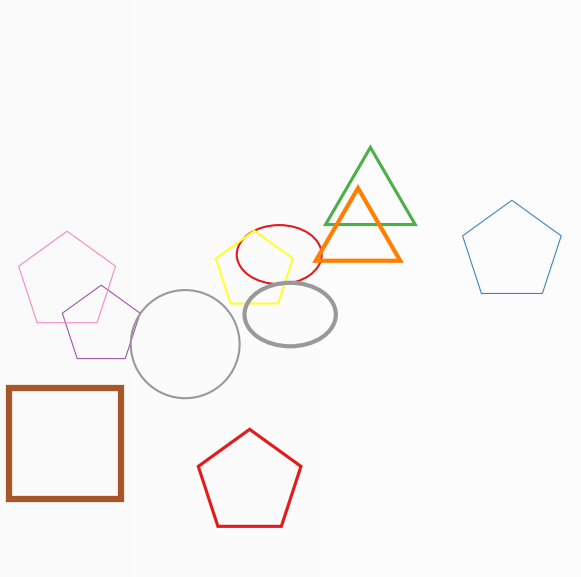[{"shape": "pentagon", "thickness": 1.5, "radius": 0.46, "center": [0.429, 0.163]}, {"shape": "oval", "thickness": 1, "radius": 0.37, "center": [0.48, 0.558]}, {"shape": "pentagon", "thickness": 0.5, "radius": 0.45, "center": [0.881, 0.563]}, {"shape": "triangle", "thickness": 1.5, "radius": 0.45, "center": [0.637, 0.655]}, {"shape": "pentagon", "thickness": 0.5, "radius": 0.35, "center": [0.174, 0.435]}, {"shape": "triangle", "thickness": 2, "radius": 0.42, "center": [0.616, 0.59]}, {"shape": "pentagon", "thickness": 1, "radius": 0.35, "center": [0.438, 0.53]}, {"shape": "square", "thickness": 3, "radius": 0.48, "center": [0.112, 0.231]}, {"shape": "pentagon", "thickness": 0.5, "radius": 0.44, "center": [0.115, 0.511]}, {"shape": "circle", "thickness": 1, "radius": 0.47, "center": [0.319, 0.403]}, {"shape": "oval", "thickness": 2, "radius": 0.39, "center": [0.499, 0.455]}]